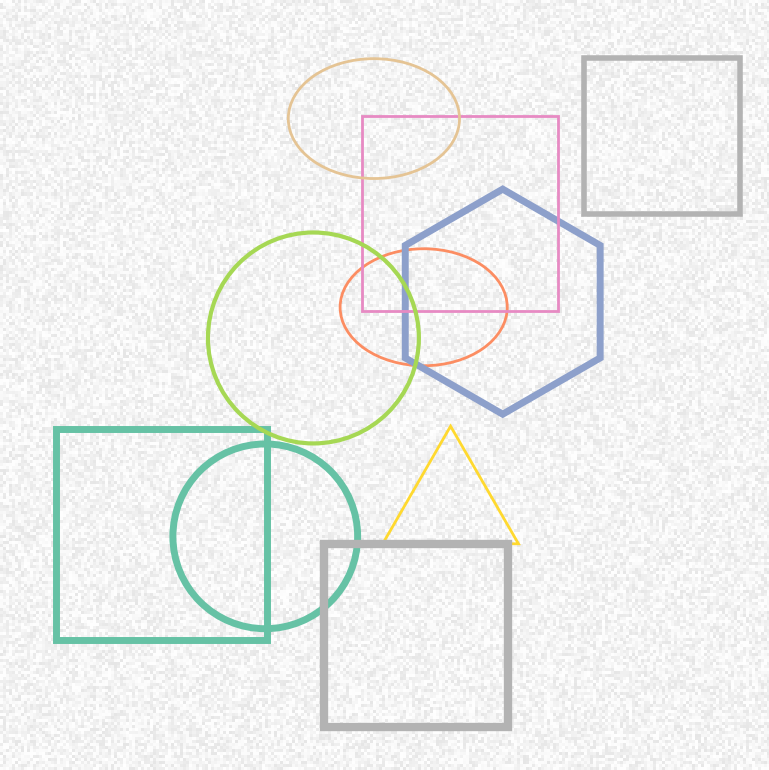[{"shape": "square", "thickness": 2.5, "radius": 0.68, "center": [0.21, 0.305]}, {"shape": "circle", "thickness": 2.5, "radius": 0.6, "center": [0.344, 0.303]}, {"shape": "oval", "thickness": 1, "radius": 0.54, "center": [0.55, 0.601]}, {"shape": "hexagon", "thickness": 2.5, "radius": 0.73, "center": [0.653, 0.608]}, {"shape": "square", "thickness": 1, "radius": 0.64, "center": [0.598, 0.723]}, {"shape": "circle", "thickness": 1.5, "radius": 0.68, "center": [0.407, 0.561]}, {"shape": "triangle", "thickness": 1, "radius": 0.51, "center": [0.585, 0.345]}, {"shape": "oval", "thickness": 1, "radius": 0.56, "center": [0.486, 0.846]}, {"shape": "square", "thickness": 3, "radius": 0.6, "center": [0.54, 0.175]}, {"shape": "square", "thickness": 2, "radius": 0.51, "center": [0.86, 0.823]}]